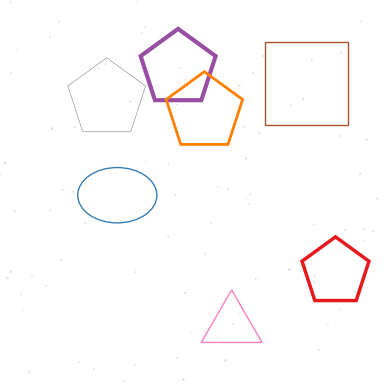[{"shape": "pentagon", "thickness": 2.5, "radius": 0.46, "center": [0.871, 0.293]}, {"shape": "oval", "thickness": 1, "radius": 0.51, "center": [0.305, 0.493]}, {"shape": "pentagon", "thickness": 3, "radius": 0.51, "center": [0.463, 0.823]}, {"shape": "pentagon", "thickness": 2, "radius": 0.52, "center": [0.531, 0.709]}, {"shape": "square", "thickness": 1, "radius": 0.54, "center": [0.796, 0.782]}, {"shape": "triangle", "thickness": 1, "radius": 0.46, "center": [0.602, 0.156]}, {"shape": "pentagon", "thickness": 0.5, "radius": 0.53, "center": [0.277, 0.744]}]